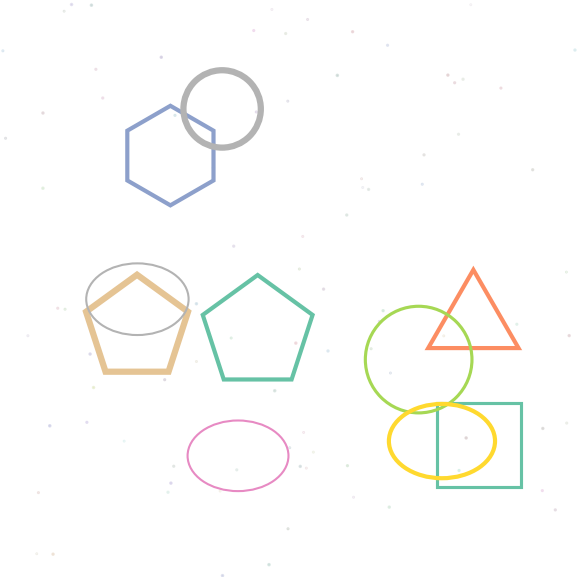[{"shape": "pentagon", "thickness": 2, "radius": 0.5, "center": [0.446, 0.423]}, {"shape": "square", "thickness": 1.5, "radius": 0.36, "center": [0.829, 0.228]}, {"shape": "triangle", "thickness": 2, "radius": 0.45, "center": [0.82, 0.442]}, {"shape": "hexagon", "thickness": 2, "radius": 0.43, "center": [0.295, 0.73]}, {"shape": "oval", "thickness": 1, "radius": 0.44, "center": [0.412, 0.21]}, {"shape": "circle", "thickness": 1.5, "radius": 0.46, "center": [0.725, 0.376]}, {"shape": "oval", "thickness": 2, "radius": 0.46, "center": [0.765, 0.235]}, {"shape": "pentagon", "thickness": 3, "radius": 0.46, "center": [0.237, 0.431]}, {"shape": "circle", "thickness": 3, "radius": 0.34, "center": [0.385, 0.811]}, {"shape": "oval", "thickness": 1, "radius": 0.44, "center": [0.238, 0.481]}]